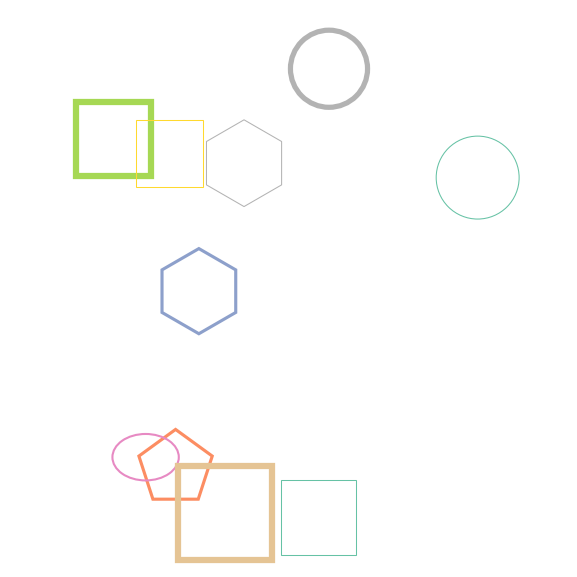[{"shape": "square", "thickness": 0.5, "radius": 0.32, "center": [0.551, 0.102]}, {"shape": "circle", "thickness": 0.5, "radius": 0.36, "center": [0.827, 0.692]}, {"shape": "pentagon", "thickness": 1.5, "radius": 0.33, "center": [0.304, 0.189]}, {"shape": "hexagon", "thickness": 1.5, "radius": 0.37, "center": [0.344, 0.495]}, {"shape": "oval", "thickness": 1, "radius": 0.29, "center": [0.252, 0.207]}, {"shape": "square", "thickness": 3, "radius": 0.32, "center": [0.196, 0.758]}, {"shape": "square", "thickness": 0.5, "radius": 0.29, "center": [0.294, 0.733]}, {"shape": "square", "thickness": 3, "radius": 0.41, "center": [0.389, 0.111]}, {"shape": "circle", "thickness": 2.5, "radius": 0.33, "center": [0.57, 0.88]}, {"shape": "hexagon", "thickness": 0.5, "radius": 0.38, "center": [0.423, 0.717]}]